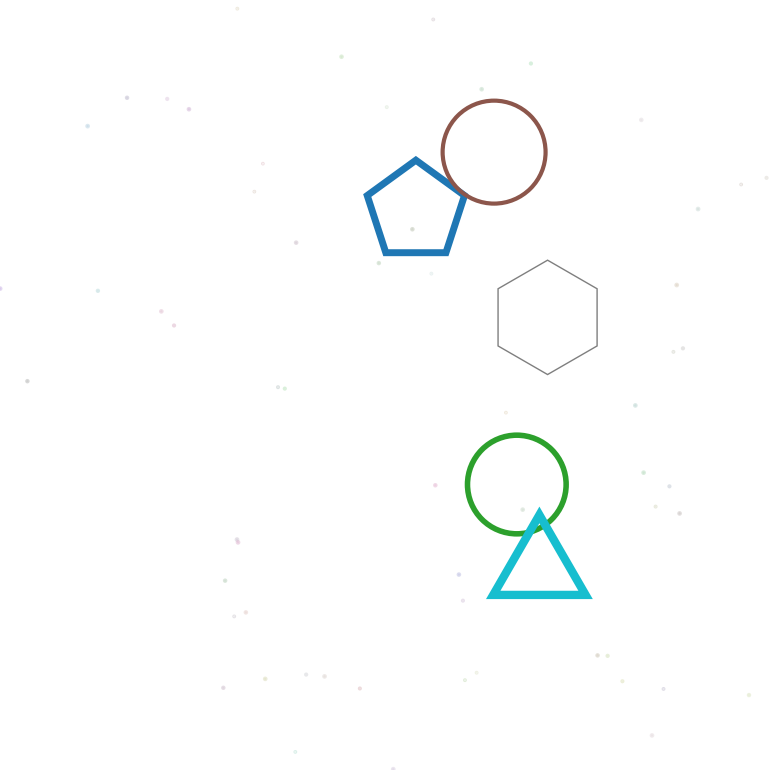[{"shape": "pentagon", "thickness": 2.5, "radius": 0.33, "center": [0.54, 0.726]}, {"shape": "circle", "thickness": 2, "radius": 0.32, "center": [0.671, 0.371]}, {"shape": "circle", "thickness": 1.5, "radius": 0.33, "center": [0.642, 0.802]}, {"shape": "hexagon", "thickness": 0.5, "radius": 0.37, "center": [0.711, 0.588]}, {"shape": "triangle", "thickness": 3, "radius": 0.35, "center": [0.701, 0.262]}]